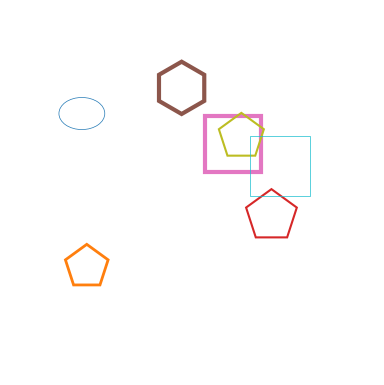[{"shape": "oval", "thickness": 0.5, "radius": 0.3, "center": [0.213, 0.705]}, {"shape": "pentagon", "thickness": 2, "radius": 0.29, "center": [0.225, 0.307]}, {"shape": "pentagon", "thickness": 1.5, "radius": 0.35, "center": [0.705, 0.439]}, {"shape": "hexagon", "thickness": 3, "radius": 0.34, "center": [0.472, 0.772]}, {"shape": "square", "thickness": 3, "radius": 0.36, "center": [0.606, 0.627]}, {"shape": "pentagon", "thickness": 1.5, "radius": 0.31, "center": [0.627, 0.645]}, {"shape": "square", "thickness": 0.5, "radius": 0.39, "center": [0.726, 0.57]}]